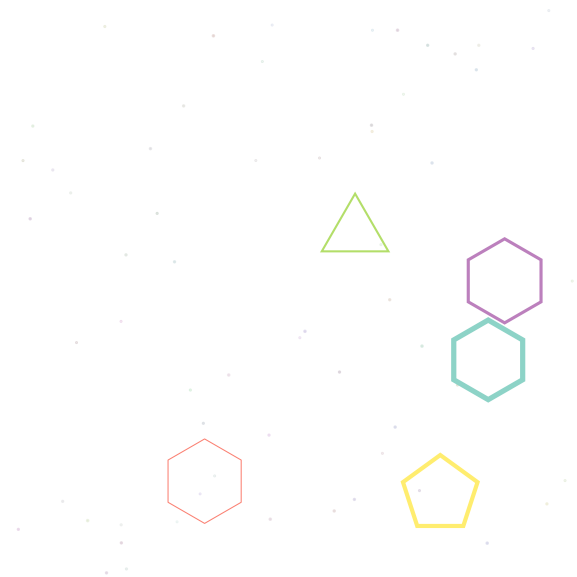[{"shape": "hexagon", "thickness": 2.5, "radius": 0.34, "center": [0.845, 0.376]}, {"shape": "hexagon", "thickness": 0.5, "radius": 0.37, "center": [0.354, 0.166]}, {"shape": "triangle", "thickness": 1, "radius": 0.33, "center": [0.615, 0.597]}, {"shape": "hexagon", "thickness": 1.5, "radius": 0.36, "center": [0.874, 0.513]}, {"shape": "pentagon", "thickness": 2, "radius": 0.34, "center": [0.762, 0.143]}]